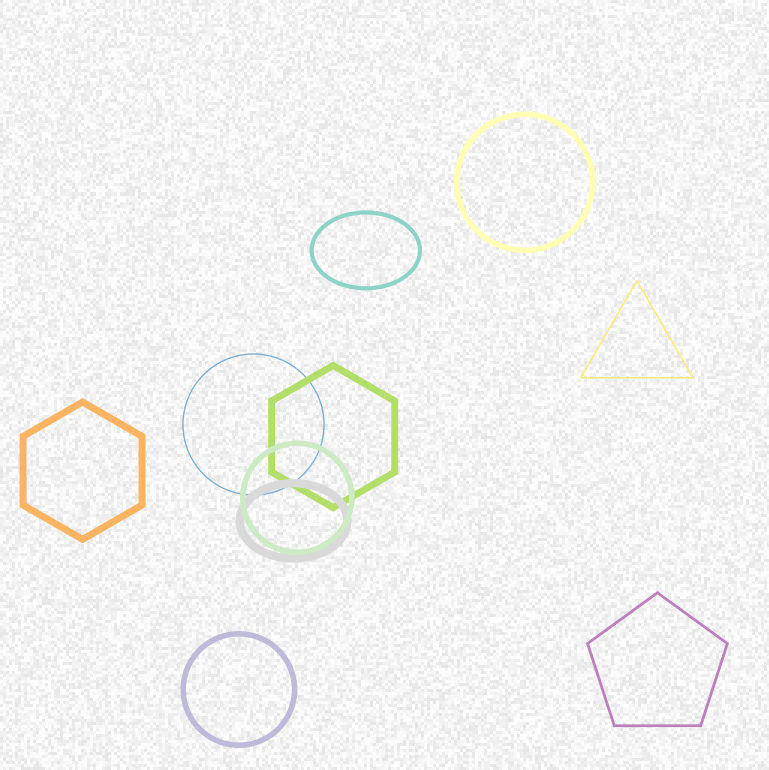[{"shape": "oval", "thickness": 1.5, "radius": 0.35, "center": [0.475, 0.675]}, {"shape": "circle", "thickness": 2, "radius": 0.44, "center": [0.681, 0.763]}, {"shape": "circle", "thickness": 2, "radius": 0.36, "center": [0.31, 0.105]}, {"shape": "circle", "thickness": 0.5, "radius": 0.46, "center": [0.329, 0.449]}, {"shape": "hexagon", "thickness": 2.5, "radius": 0.45, "center": [0.107, 0.389]}, {"shape": "hexagon", "thickness": 2.5, "radius": 0.46, "center": [0.433, 0.433]}, {"shape": "oval", "thickness": 3, "radius": 0.35, "center": [0.381, 0.324]}, {"shape": "pentagon", "thickness": 1, "radius": 0.48, "center": [0.854, 0.135]}, {"shape": "circle", "thickness": 2, "radius": 0.35, "center": [0.386, 0.354]}, {"shape": "triangle", "thickness": 0.5, "radius": 0.42, "center": [0.827, 0.551]}]